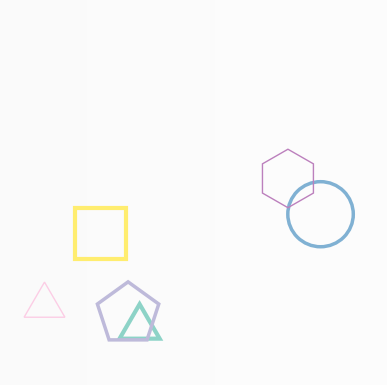[{"shape": "triangle", "thickness": 3, "radius": 0.3, "center": [0.36, 0.15]}, {"shape": "pentagon", "thickness": 2.5, "radius": 0.42, "center": [0.331, 0.185]}, {"shape": "circle", "thickness": 2.5, "radius": 0.42, "center": [0.827, 0.444]}, {"shape": "triangle", "thickness": 1, "radius": 0.3, "center": [0.115, 0.206]}, {"shape": "hexagon", "thickness": 1, "radius": 0.38, "center": [0.743, 0.536]}, {"shape": "square", "thickness": 3, "radius": 0.33, "center": [0.26, 0.394]}]